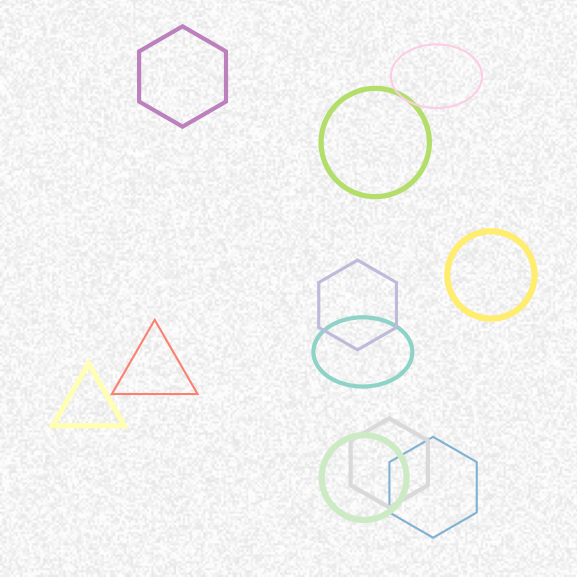[{"shape": "oval", "thickness": 2, "radius": 0.43, "center": [0.628, 0.39]}, {"shape": "triangle", "thickness": 2.5, "radius": 0.36, "center": [0.153, 0.298]}, {"shape": "hexagon", "thickness": 1.5, "radius": 0.39, "center": [0.619, 0.471]}, {"shape": "triangle", "thickness": 1, "radius": 0.43, "center": [0.268, 0.36]}, {"shape": "hexagon", "thickness": 1, "radius": 0.44, "center": [0.75, 0.155]}, {"shape": "circle", "thickness": 2.5, "radius": 0.47, "center": [0.65, 0.752]}, {"shape": "oval", "thickness": 1, "radius": 0.39, "center": [0.756, 0.867]}, {"shape": "hexagon", "thickness": 2, "radius": 0.39, "center": [0.674, 0.198]}, {"shape": "hexagon", "thickness": 2, "radius": 0.43, "center": [0.316, 0.867]}, {"shape": "circle", "thickness": 3, "radius": 0.37, "center": [0.631, 0.172]}, {"shape": "circle", "thickness": 3, "radius": 0.38, "center": [0.85, 0.523]}]